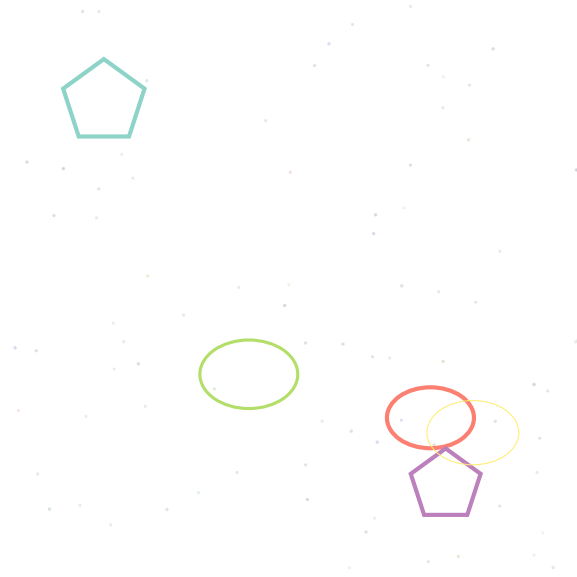[{"shape": "pentagon", "thickness": 2, "radius": 0.37, "center": [0.18, 0.823]}, {"shape": "oval", "thickness": 2, "radius": 0.38, "center": [0.745, 0.276]}, {"shape": "oval", "thickness": 1.5, "radius": 0.42, "center": [0.431, 0.351]}, {"shape": "pentagon", "thickness": 2, "radius": 0.32, "center": [0.772, 0.159]}, {"shape": "oval", "thickness": 0.5, "radius": 0.4, "center": [0.819, 0.25]}]